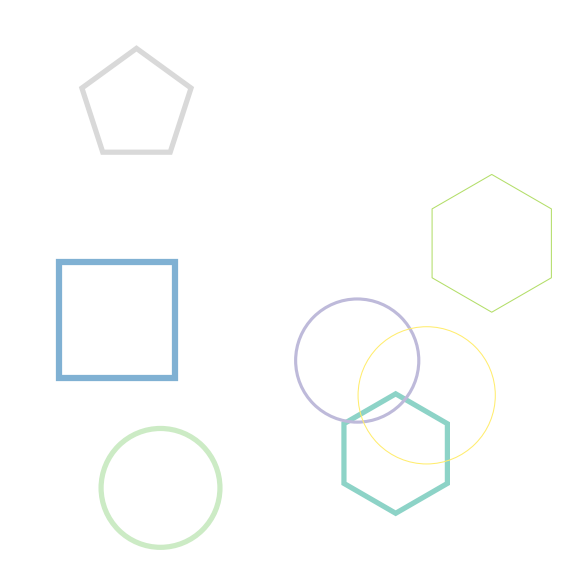[{"shape": "hexagon", "thickness": 2.5, "radius": 0.52, "center": [0.685, 0.214]}, {"shape": "circle", "thickness": 1.5, "radius": 0.53, "center": [0.619, 0.375]}, {"shape": "square", "thickness": 3, "radius": 0.5, "center": [0.203, 0.446]}, {"shape": "hexagon", "thickness": 0.5, "radius": 0.6, "center": [0.851, 0.578]}, {"shape": "pentagon", "thickness": 2.5, "radius": 0.5, "center": [0.236, 0.816]}, {"shape": "circle", "thickness": 2.5, "radius": 0.51, "center": [0.278, 0.154]}, {"shape": "circle", "thickness": 0.5, "radius": 0.59, "center": [0.739, 0.315]}]